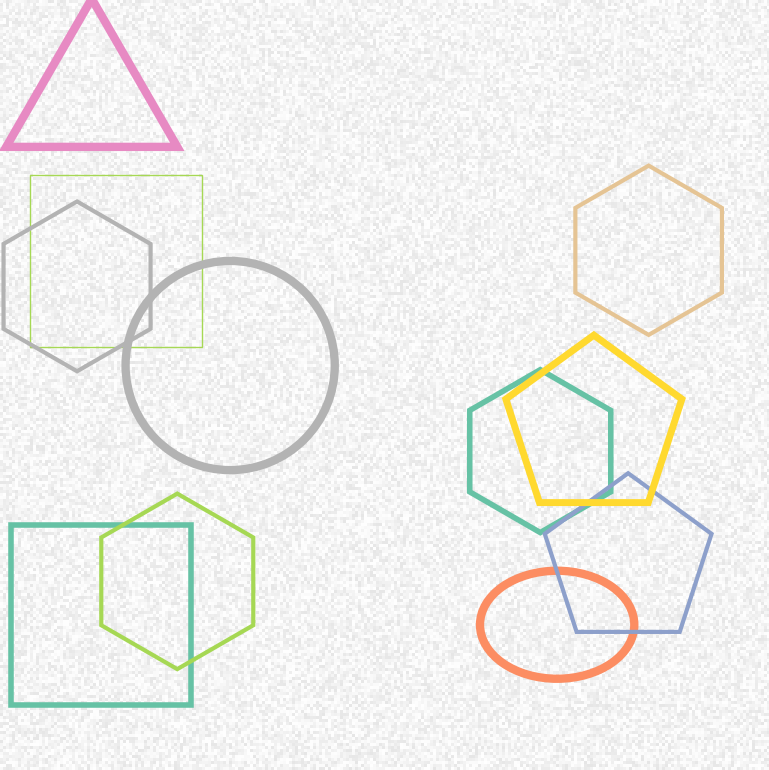[{"shape": "hexagon", "thickness": 2, "radius": 0.53, "center": [0.702, 0.414]}, {"shape": "square", "thickness": 2, "radius": 0.58, "center": [0.132, 0.202]}, {"shape": "oval", "thickness": 3, "radius": 0.5, "center": [0.724, 0.189]}, {"shape": "pentagon", "thickness": 1.5, "radius": 0.57, "center": [0.816, 0.272]}, {"shape": "triangle", "thickness": 3, "radius": 0.64, "center": [0.119, 0.873]}, {"shape": "hexagon", "thickness": 1.5, "radius": 0.57, "center": [0.23, 0.245]}, {"shape": "square", "thickness": 0.5, "radius": 0.56, "center": [0.15, 0.661]}, {"shape": "pentagon", "thickness": 2.5, "radius": 0.6, "center": [0.771, 0.445]}, {"shape": "hexagon", "thickness": 1.5, "radius": 0.55, "center": [0.842, 0.675]}, {"shape": "circle", "thickness": 3, "radius": 0.68, "center": [0.299, 0.525]}, {"shape": "hexagon", "thickness": 1.5, "radius": 0.55, "center": [0.1, 0.628]}]